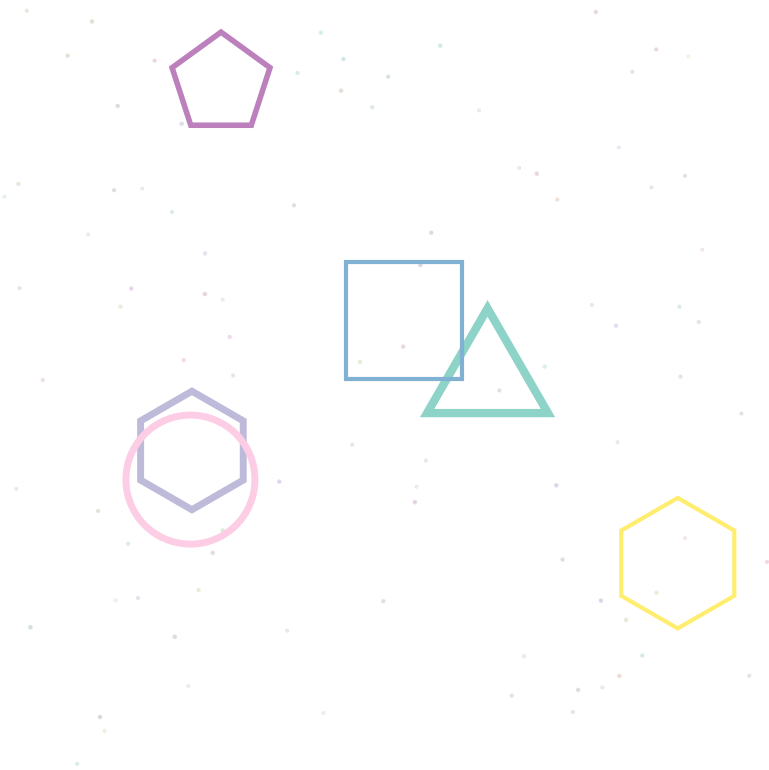[{"shape": "triangle", "thickness": 3, "radius": 0.45, "center": [0.633, 0.509]}, {"shape": "hexagon", "thickness": 2.5, "radius": 0.38, "center": [0.249, 0.415]}, {"shape": "square", "thickness": 1.5, "radius": 0.38, "center": [0.525, 0.583]}, {"shape": "circle", "thickness": 2.5, "radius": 0.42, "center": [0.247, 0.377]}, {"shape": "pentagon", "thickness": 2, "radius": 0.33, "center": [0.287, 0.891]}, {"shape": "hexagon", "thickness": 1.5, "radius": 0.42, "center": [0.88, 0.269]}]